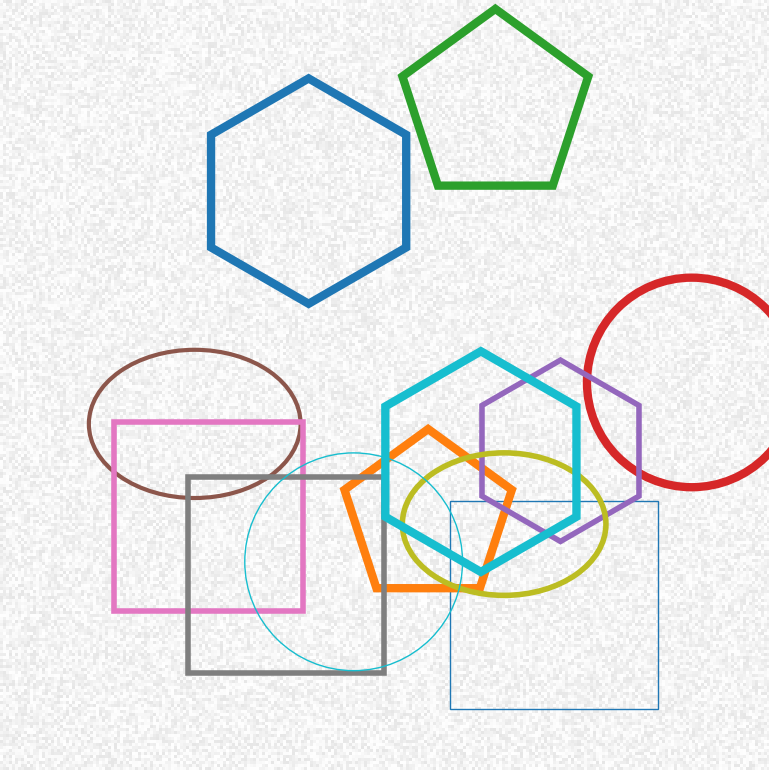[{"shape": "square", "thickness": 0.5, "radius": 0.68, "center": [0.72, 0.214]}, {"shape": "hexagon", "thickness": 3, "radius": 0.73, "center": [0.401, 0.752]}, {"shape": "pentagon", "thickness": 3, "radius": 0.57, "center": [0.556, 0.329]}, {"shape": "pentagon", "thickness": 3, "radius": 0.63, "center": [0.643, 0.862]}, {"shape": "circle", "thickness": 3, "radius": 0.68, "center": [0.898, 0.503]}, {"shape": "hexagon", "thickness": 2, "radius": 0.59, "center": [0.728, 0.415]}, {"shape": "oval", "thickness": 1.5, "radius": 0.69, "center": [0.253, 0.449]}, {"shape": "square", "thickness": 2, "radius": 0.61, "center": [0.271, 0.329]}, {"shape": "square", "thickness": 2, "radius": 0.64, "center": [0.372, 0.254]}, {"shape": "oval", "thickness": 2, "radius": 0.66, "center": [0.655, 0.319]}, {"shape": "hexagon", "thickness": 3, "radius": 0.72, "center": [0.625, 0.401]}, {"shape": "circle", "thickness": 0.5, "radius": 0.71, "center": [0.459, 0.27]}]